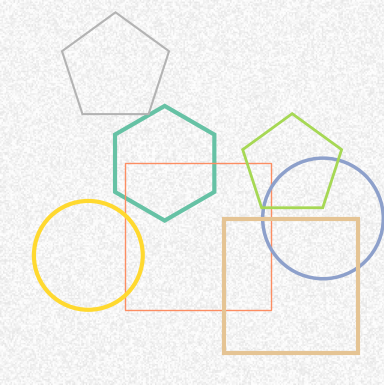[{"shape": "hexagon", "thickness": 3, "radius": 0.74, "center": [0.428, 0.576]}, {"shape": "square", "thickness": 1, "radius": 0.95, "center": [0.514, 0.387]}, {"shape": "circle", "thickness": 2.5, "radius": 0.78, "center": [0.839, 0.433]}, {"shape": "pentagon", "thickness": 2, "radius": 0.68, "center": [0.759, 0.57]}, {"shape": "circle", "thickness": 3, "radius": 0.71, "center": [0.229, 0.337]}, {"shape": "square", "thickness": 3, "radius": 0.87, "center": [0.757, 0.258]}, {"shape": "pentagon", "thickness": 1.5, "radius": 0.73, "center": [0.3, 0.822]}]